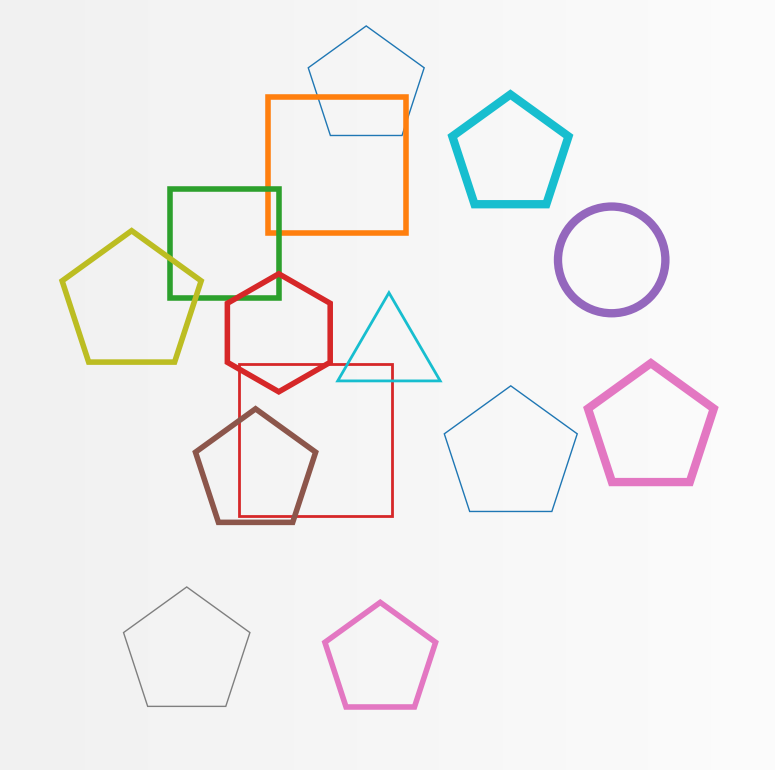[{"shape": "pentagon", "thickness": 0.5, "radius": 0.45, "center": [0.659, 0.409]}, {"shape": "pentagon", "thickness": 0.5, "radius": 0.39, "center": [0.473, 0.888]}, {"shape": "square", "thickness": 2, "radius": 0.44, "center": [0.435, 0.786]}, {"shape": "square", "thickness": 2, "radius": 0.35, "center": [0.29, 0.684]}, {"shape": "square", "thickness": 1, "radius": 0.49, "center": [0.407, 0.428]}, {"shape": "hexagon", "thickness": 2, "radius": 0.38, "center": [0.36, 0.568]}, {"shape": "circle", "thickness": 3, "radius": 0.35, "center": [0.789, 0.662]}, {"shape": "pentagon", "thickness": 2, "radius": 0.41, "center": [0.33, 0.388]}, {"shape": "pentagon", "thickness": 3, "radius": 0.43, "center": [0.84, 0.443]}, {"shape": "pentagon", "thickness": 2, "radius": 0.38, "center": [0.491, 0.143]}, {"shape": "pentagon", "thickness": 0.5, "radius": 0.43, "center": [0.241, 0.152]}, {"shape": "pentagon", "thickness": 2, "radius": 0.47, "center": [0.17, 0.606]}, {"shape": "triangle", "thickness": 1, "radius": 0.38, "center": [0.502, 0.543]}, {"shape": "pentagon", "thickness": 3, "radius": 0.39, "center": [0.659, 0.799]}]